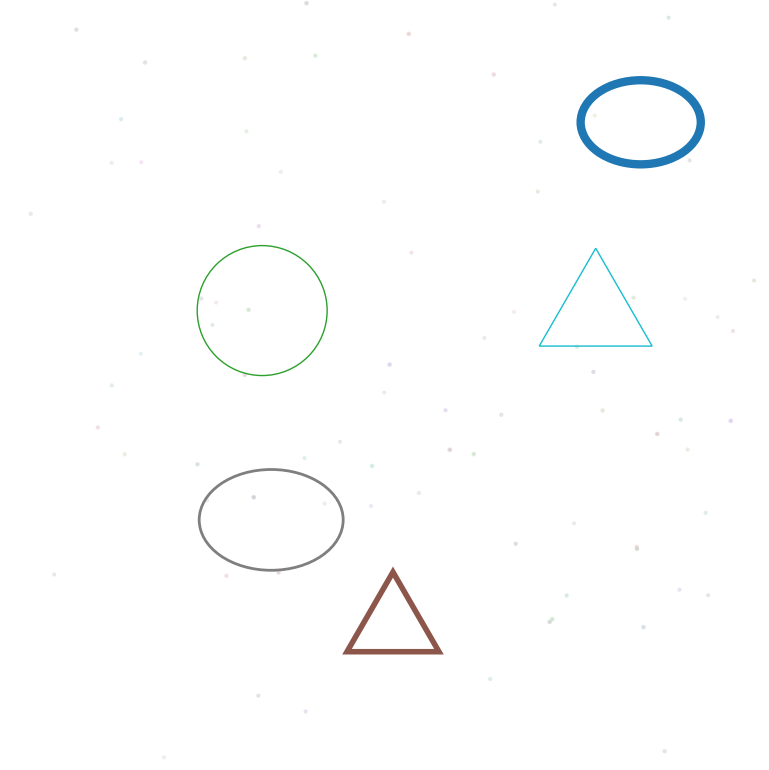[{"shape": "oval", "thickness": 3, "radius": 0.39, "center": [0.832, 0.841]}, {"shape": "circle", "thickness": 0.5, "radius": 0.42, "center": [0.34, 0.597]}, {"shape": "triangle", "thickness": 2, "radius": 0.34, "center": [0.51, 0.188]}, {"shape": "oval", "thickness": 1, "radius": 0.47, "center": [0.352, 0.325]}, {"shape": "triangle", "thickness": 0.5, "radius": 0.42, "center": [0.774, 0.593]}]